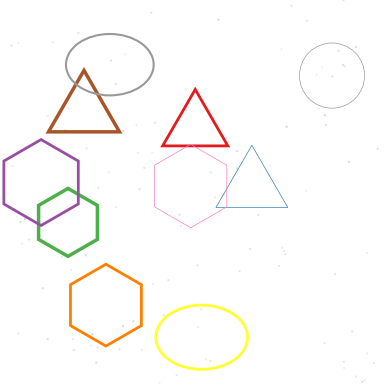[{"shape": "triangle", "thickness": 2, "radius": 0.49, "center": [0.507, 0.67]}, {"shape": "triangle", "thickness": 0.5, "radius": 0.54, "center": [0.654, 0.515]}, {"shape": "hexagon", "thickness": 2.5, "radius": 0.44, "center": [0.177, 0.422]}, {"shape": "hexagon", "thickness": 2, "radius": 0.56, "center": [0.107, 0.526]}, {"shape": "hexagon", "thickness": 2, "radius": 0.53, "center": [0.275, 0.207]}, {"shape": "oval", "thickness": 2, "radius": 0.6, "center": [0.524, 0.124]}, {"shape": "triangle", "thickness": 2.5, "radius": 0.53, "center": [0.218, 0.711]}, {"shape": "hexagon", "thickness": 0.5, "radius": 0.54, "center": [0.495, 0.517]}, {"shape": "circle", "thickness": 0.5, "radius": 0.42, "center": [0.862, 0.804]}, {"shape": "oval", "thickness": 1.5, "radius": 0.57, "center": [0.285, 0.832]}]